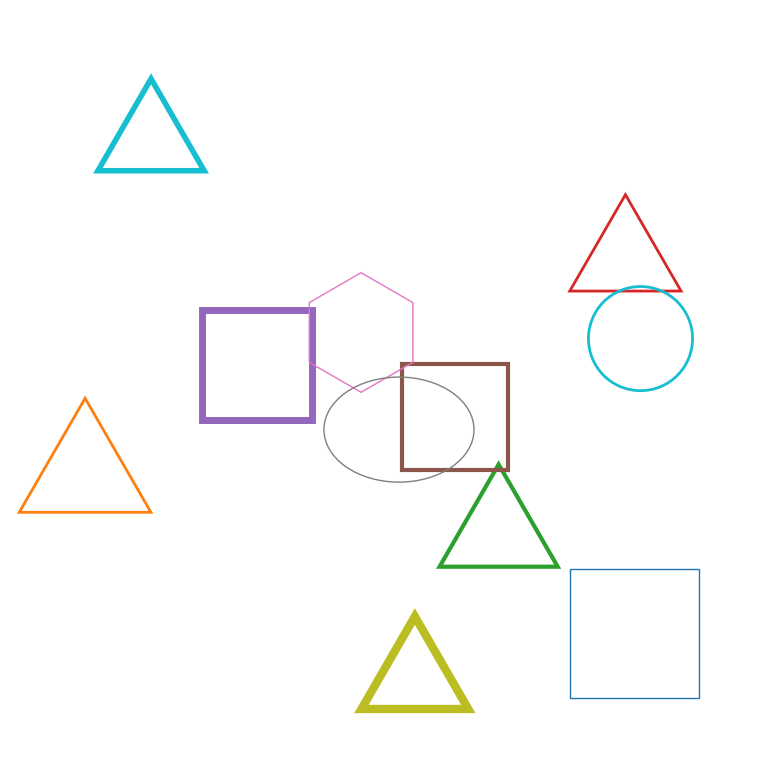[{"shape": "square", "thickness": 0.5, "radius": 0.42, "center": [0.824, 0.178]}, {"shape": "triangle", "thickness": 1, "radius": 0.49, "center": [0.111, 0.384]}, {"shape": "triangle", "thickness": 1.5, "radius": 0.44, "center": [0.648, 0.308]}, {"shape": "triangle", "thickness": 1, "radius": 0.42, "center": [0.812, 0.664]}, {"shape": "square", "thickness": 2.5, "radius": 0.36, "center": [0.334, 0.526]}, {"shape": "square", "thickness": 1.5, "radius": 0.34, "center": [0.591, 0.458]}, {"shape": "hexagon", "thickness": 0.5, "radius": 0.39, "center": [0.469, 0.568]}, {"shape": "oval", "thickness": 0.5, "radius": 0.49, "center": [0.518, 0.442]}, {"shape": "triangle", "thickness": 3, "radius": 0.4, "center": [0.539, 0.119]}, {"shape": "circle", "thickness": 1, "radius": 0.34, "center": [0.832, 0.56]}, {"shape": "triangle", "thickness": 2, "radius": 0.4, "center": [0.196, 0.818]}]